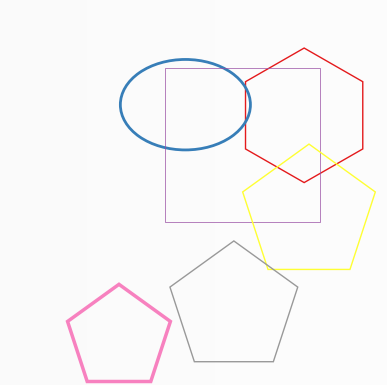[{"shape": "hexagon", "thickness": 1, "radius": 0.87, "center": [0.785, 0.7]}, {"shape": "oval", "thickness": 2, "radius": 0.84, "center": [0.478, 0.728]}, {"shape": "square", "thickness": 0.5, "radius": 1.0, "center": [0.627, 0.623]}, {"shape": "pentagon", "thickness": 1, "radius": 0.9, "center": [0.797, 0.446]}, {"shape": "pentagon", "thickness": 2.5, "radius": 0.7, "center": [0.307, 0.122]}, {"shape": "pentagon", "thickness": 1, "radius": 0.87, "center": [0.603, 0.201]}]